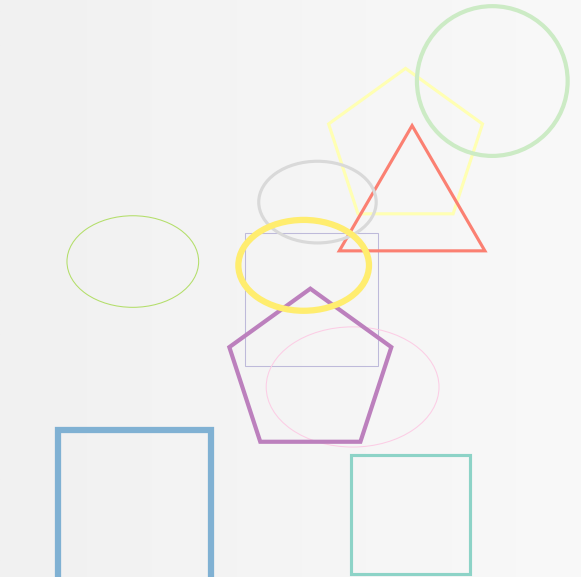[{"shape": "square", "thickness": 1.5, "radius": 0.51, "center": [0.706, 0.108]}, {"shape": "pentagon", "thickness": 1.5, "radius": 0.7, "center": [0.698, 0.742]}, {"shape": "square", "thickness": 0.5, "radius": 0.57, "center": [0.536, 0.481]}, {"shape": "triangle", "thickness": 1.5, "radius": 0.72, "center": [0.709, 0.637]}, {"shape": "square", "thickness": 3, "radius": 0.66, "center": [0.232, 0.124]}, {"shape": "oval", "thickness": 0.5, "radius": 0.57, "center": [0.228, 0.546]}, {"shape": "oval", "thickness": 0.5, "radius": 0.74, "center": [0.607, 0.329]}, {"shape": "oval", "thickness": 1.5, "radius": 0.51, "center": [0.546, 0.649]}, {"shape": "pentagon", "thickness": 2, "radius": 0.73, "center": [0.534, 0.353]}, {"shape": "circle", "thickness": 2, "radius": 0.65, "center": [0.847, 0.859]}, {"shape": "oval", "thickness": 3, "radius": 0.56, "center": [0.522, 0.54]}]